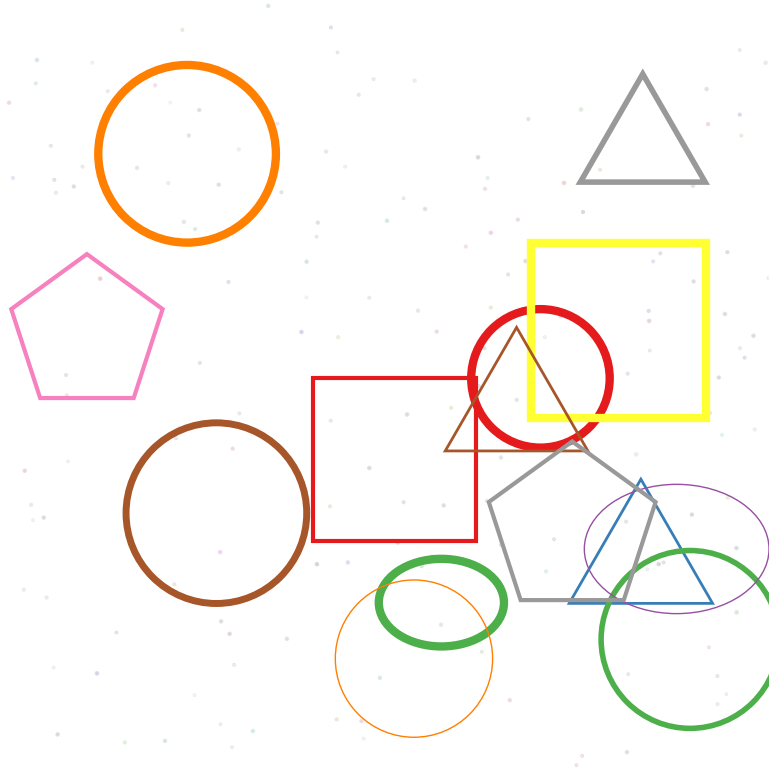[{"shape": "circle", "thickness": 3, "radius": 0.45, "center": [0.702, 0.509]}, {"shape": "square", "thickness": 1.5, "radius": 0.53, "center": [0.513, 0.403]}, {"shape": "triangle", "thickness": 1, "radius": 0.54, "center": [0.832, 0.27]}, {"shape": "circle", "thickness": 2, "radius": 0.58, "center": [0.896, 0.17]}, {"shape": "oval", "thickness": 3, "radius": 0.41, "center": [0.573, 0.217]}, {"shape": "oval", "thickness": 0.5, "radius": 0.6, "center": [0.879, 0.287]}, {"shape": "circle", "thickness": 3, "radius": 0.58, "center": [0.243, 0.8]}, {"shape": "circle", "thickness": 0.5, "radius": 0.51, "center": [0.538, 0.145]}, {"shape": "square", "thickness": 3, "radius": 0.57, "center": [0.803, 0.571]}, {"shape": "triangle", "thickness": 1, "radius": 0.53, "center": [0.671, 0.468]}, {"shape": "circle", "thickness": 2.5, "radius": 0.59, "center": [0.281, 0.334]}, {"shape": "pentagon", "thickness": 1.5, "radius": 0.52, "center": [0.113, 0.567]}, {"shape": "pentagon", "thickness": 1.5, "radius": 0.57, "center": [0.743, 0.313]}, {"shape": "triangle", "thickness": 2, "radius": 0.47, "center": [0.835, 0.81]}]